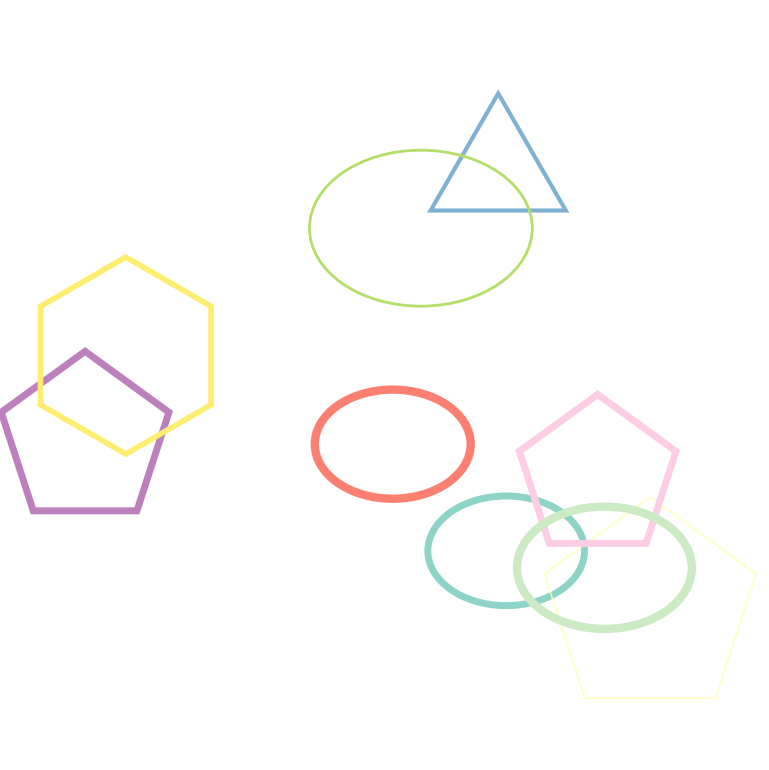[{"shape": "oval", "thickness": 2.5, "radius": 0.51, "center": [0.657, 0.285]}, {"shape": "pentagon", "thickness": 0.5, "radius": 0.72, "center": [0.844, 0.21]}, {"shape": "oval", "thickness": 3, "radius": 0.51, "center": [0.51, 0.423]}, {"shape": "triangle", "thickness": 1.5, "radius": 0.51, "center": [0.647, 0.777]}, {"shape": "oval", "thickness": 1, "radius": 0.72, "center": [0.547, 0.704]}, {"shape": "pentagon", "thickness": 2.5, "radius": 0.53, "center": [0.776, 0.381]}, {"shape": "pentagon", "thickness": 2.5, "radius": 0.57, "center": [0.11, 0.429]}, {"shape": "oval", "thickness": 3, "radius": 0.57, "center": [0.785, 0.263]}, {"shape": "hexagon", "thickness": 2, "radius": 0.64, "center": [0.163, 0.538]}]